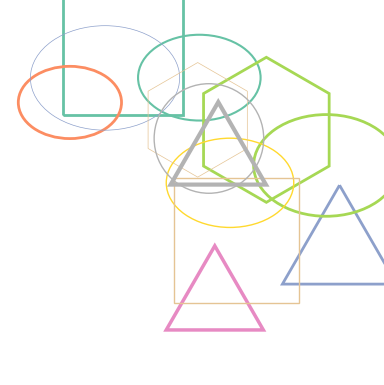[{"shape": "oval", "thickness": 1.5, "radius": 0.8, "center": [0.518, 0.798]}, {"shape": "square", "thickness": 2, "radius": 0.78, "center": [0.32, 0.858]}, {"shape": "oval", "thickness": 2, "radius": 0.67, "center": [0.182, 0.734]}, {"shape": "triangle", "thickness": 2, "radius": 0.86, "center": [0.882, 0.348]}, {"shape": "oval", "thickness": 0.5, "radius": 0.97, "center": [0.273, 0.798]}, {"shape": "triangle", "thickness": 2.5, "radius": 0.73, "center": [0.558, 0.216]}, {"shape": "oval", "thickness": 2, "radius": 0.94, "center": [0.847, 0.57]}, {"shape": "hexagon", "thickness": 2, "radius": 0.94, "center": [0.692, 0.663]}, {"shape": "oval", "thickness": 1, "radius": 0.83, "center": [0.597, 0.525]}, {"shape": "hexagon", "thickness": 0.5, "radius": 0.74, "center": [0.514, 0.689]}, {"shape": "square", "thickness": 1, "radius": 0.81, "center": [0.615, 0.375]}, {"shape": "triangle", "thickness": 3, "radius": 0.71, "center": [0.567, 0.592]}, {"shape": "circle", "thickness": 1, "radius": 0.71, "center": [0.543, 0.64]}]